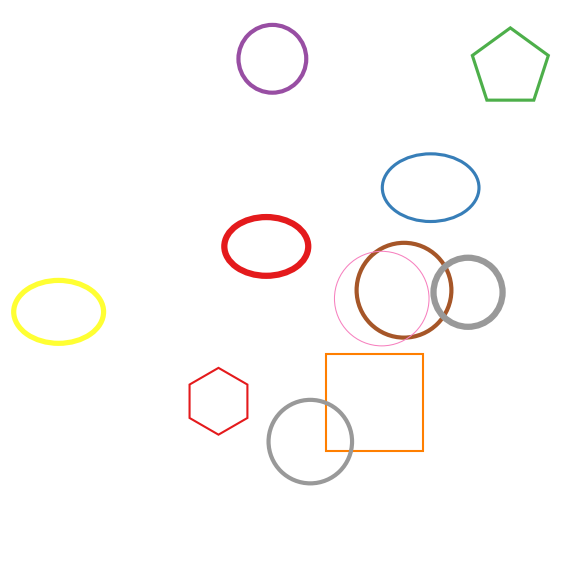[{"shape": "hexagon", "thickness": 1, "radius": 0.29, "center": [0.378, 0.304]}, {"shape": "oval", "thickness": 3, "radius": 0.36, "center": [0.461, 0.572]}, {"shape": "oval", "thickness": 1.5, "radius": 0.42, "center": [0.746, 0.674]}, {"shape": "pentagon", "thickness": 1.5, "radius": 0.35, "center": [0.884, 0.882]}, {"shape": "circle", "thickness": 2, "radius": 0.29, "center": [0.472, 0.897]}, {"shape": "square", "thickness": 1, "radius": 0.42, "center": [0.649, 0.302]}, {"shape": "oval", "thickness": 2.5, "radius": 0.39, "center": [0.102, 0.459]}, {"shape": "circle", "thickness": 2, "radius": 0.41, "center": [0.7, 0.497]}, {"shape": "circle", "thickness": 0.5, "radius": 0.41, "center": [0.661, 0.482]}, {"shape": "circle", "thickness": 2, "radius": 0.36, "center": [0.537, 0.234]}, {"shape": "circle", "thickness": 3, "radius": 0.3, "center": [0.81, 0.493]}]